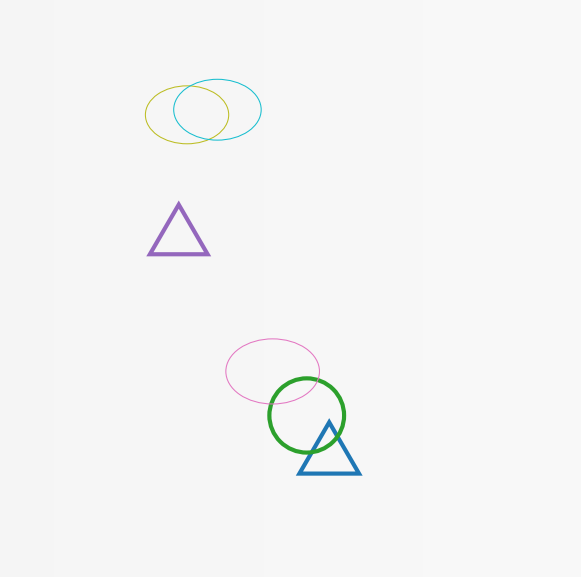[{"shape": "triangle", "thickness": 2, "radius": 0.3, "center": [0.566, 0.209]}, {"shape": "circle", "thickness": 2, "radius": 0.32, "center": [0.528, 0.28]}, {"shape": "triangle", "thickness": 2, "radius": 0.29, "center": [0.308, 0.588]}, {"shape": "oval", "thickness": 0.5, "radius": 0.4, "center": [0.469, 0.356]}, {"shape": "oval", "thickness": 0.5, "radius": 0.36, "center": [0.322, 0.8]}, {"shape": "oval", "thickness": 0.5, "radius": 0.38, "center": [0.374, 0.809]}]